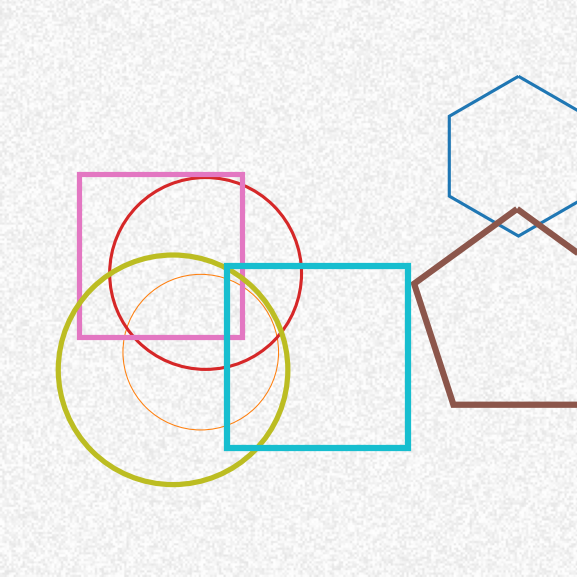[{"shape": "hexagon", "thickness": 1.5, "radius": 0.69, "center": [0.898, 0.729]}, {"shape": "circle", "thickness": 0.5, "radius": 0.67, "center": [0.348, 0.389]}, {"shape": "circle", "thickness": 1.5, "radius": 0.83, "center": [0.356, 0.526]}, {"shape": "pentagon", "thickness": 3, "radius": 0.94, "center": [0.895, 0.45]}, {"shape": "square", "thickness": 2.5, "radius": 0.71, "center": [0.278, 0.557]}, {"shape": "circle", "thickness": 2.5, "radius": 0.99, "center": [0.3, 0.359]}, {"shape": "square", "thickness": 3, "radius": 0.79, "center": [0.55, 0.381]}]